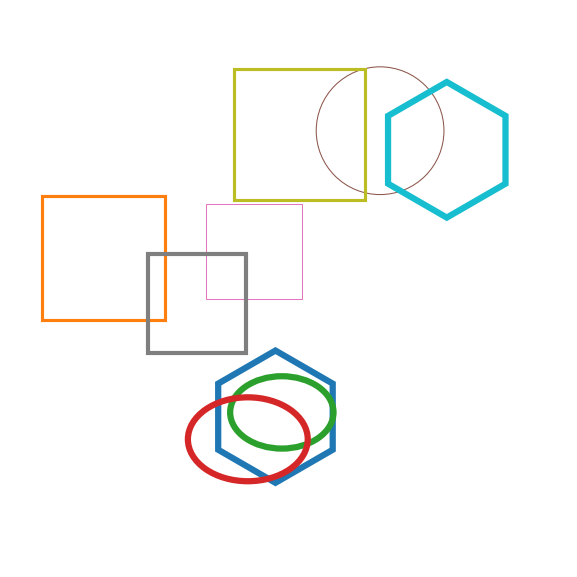[{"shape": "hexagon", "thickness": 3, "radius": 0.57, "center": [0.477, 0.278]}, {"shape": "square", "thickness": 1.5, "radius": 0.53, "center": [0.18, 0.552]}, {"shape": "oval", "thickness": 3, "radius": 0.45, "center": [0.488, 0.285]}, {"shape": "oval", "thickness": 3, "radius": 0.52, "center": [0.429, 0.238]}, {"shape": "circle", "thickness": 0.5, "radius": 0.55, "center": [0.658, 0.773]}, {"shape": "square", "thickness": 0.5, "radius": 0.41, "center": [0.44, 0.564]}, {"shape": "square", "thickness": 2, "radius": 0.43, "center": [0.341, 0.473]}, {"shape": "square", "thickness": 1.5, "radius": 0.57, "center": [0.518, 0.766]}, {"shape": "hexagon", "thickness": 3, "radius": 0.59, "center": [0.774, 0.74]}]